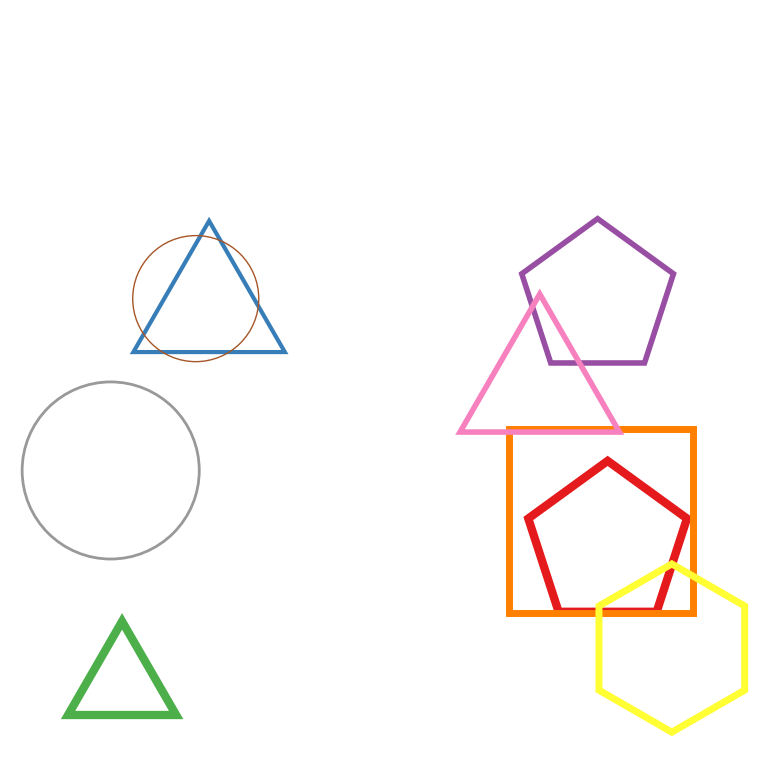[{"shape": "pentagon", "thickness": 3, "radius": 0.54, "center": [0.789, 0.293]}, {"shape": "triangle", "thickness": 1.5, "radius": 0.57, "center": [0.272, 0.6]}, {"shape": "triangle", "thickness": 3, "radius": 0.41, "center": [0.159, 0.112]}, {"shape": "pentagon", "thickness": 2, "radius": 0.52, "center": [0.776, 0.612]}, {"shape": "square", "thickness": 2.5, "radius": 0.6, "center": [0.78, 0.324]}, {"shape": "hexagon", "thickness": 2.5, "radius": 0.55, "center": [0.873, 0.158]}, {"shape": "circle", "thickness": 0.5, "radius": 0.41, "center": [0.254, 0.612]}, {"shape": "triangle", "thickness": 2, "radius": 0.6, "center": [0.701, 0.499]}, {"shape": "circle", "thickness": 1, "radius": 0.58, "center": [0.144, 0.389]}]